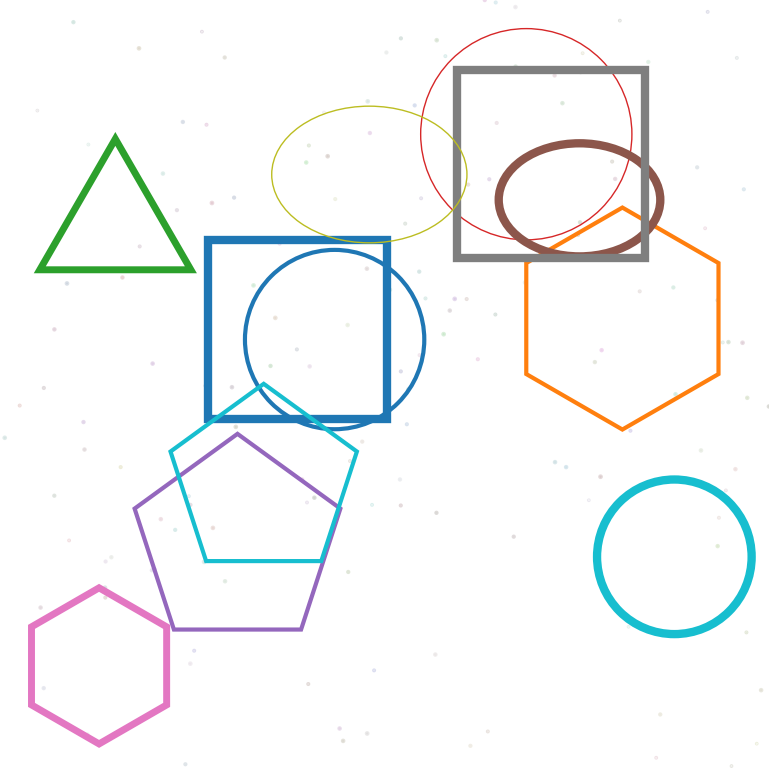[{"shape": "circle", "thickness": 1.5, "radius": 0.58, "center": [0.435, 0.559]}, {"shape": "square", "thickness": 3, "radius": 0.58, "center": [0.386, 0.572]}, {"shape": "hexagon", "thickness": 1.5, "radius": 0.72, "center": [0.808, 0.586]}, {"shape": "triangle", "thickness": 2.5, "radius": 0.57, "center": [0.15, 0.706]}, {"shape": "circle", "thickness": 0.5, "radius": 0.69, "center": [0.683, 0.826]}, {"shape": "pentagon", "thickness": 1.5, "radius": 0.7, "center": [0.308, 0.296]}, {"shape": "oval", "thickness": 3, "radius": 0.52, "center": [0.753, 0.74]}, {"shape": "hexagon", "thickness": 2.5, "radius": 0.51, "center": [0.129, 0.135]}, {"shape": "square", "thickness": 3, "radius": 0.61, "center": [0.715, 0.787]}, {"shape": "oval", "thickness": 0.5, "radius": 0.63, "center": [0.48, 0.773]}, {"shape": "circle", "thickness": 3, "radius": 0.5, "center": [0.876, 0.277]}, {"shape": "pentagon", "thickness": 1.5, "radius": 0.64, "center": [0.342, 0.374]}]